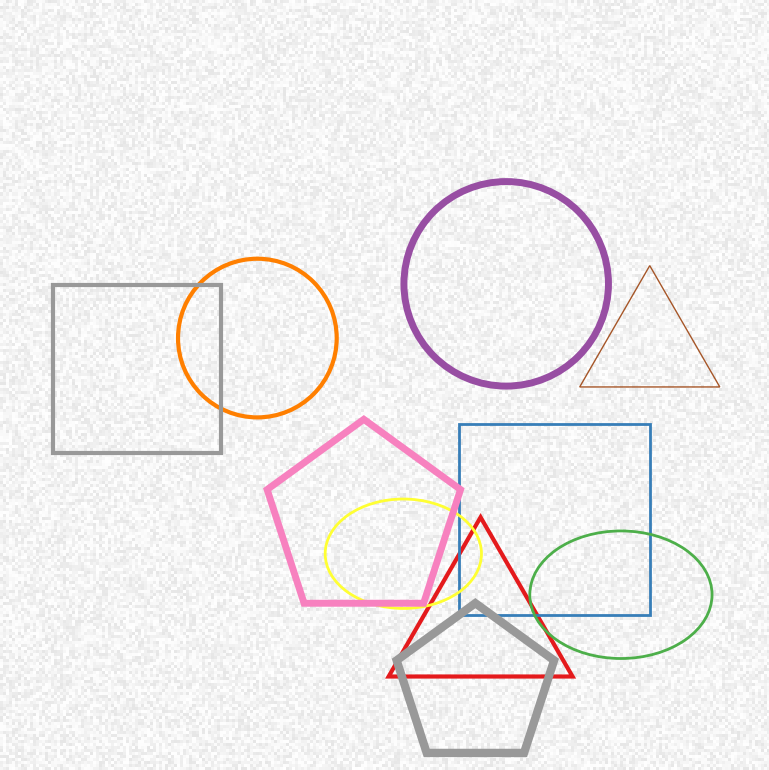[{"shape": "triangle", "thickness": 1.5, "radius": 0.69, "center": [0.624, 0.19]}, {"shape": "square", "thickness": 1, "radius": 0.62, "center": [0.72, 0.325]}, {"shape": "oval", "thickness": 1, "radius": 0.59, "center": [0.806, 0.228]}, {"shape": "circle", "thickness": 2.5, "radius": 0.66, "center": [0.657, 0.631]}, {"shape": "circle", "thickness": 1.5, "radius": 0.52, "center": [0.334, 0.561]}, {"shape": "oval", "thickness": 1, "radius": 0.51, "center": [0.524, 0.281]}, {"shape": "triangle", "thickness": 0.5, "radius": 0.53, "center": [0.844, 0.55]}, {"shape": "pentagon", "thickness": 2.5, "radius": 0.66, "center": [0.473, 0.323]}, {"shape": "square", "thickness": 1.5, "radius": 0.55, "center": [0.178, 0.521]}, {"shape": "pentagon", "thickness": 3, "radius": 0.54, "center": [0.617, 0.109]}]